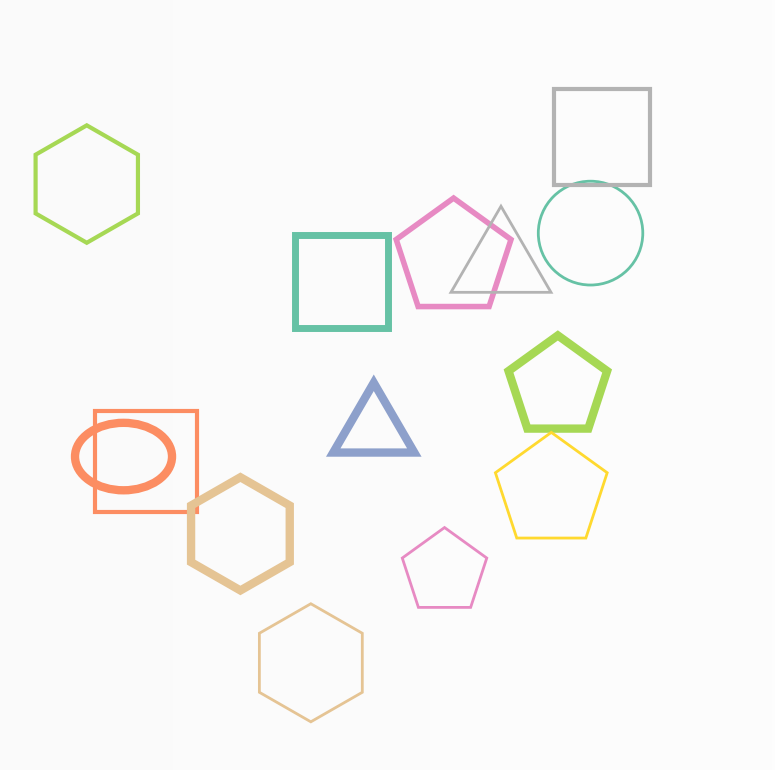[{"shape": "square", "thickness": 2.5, "radius": 0.3, "center": [0.44, 0.634]}, {"shape": "circle", "thickness": 1, "radius": 0.34, "center": [0.762, 0.697]}, {"shape": "oval", "thickness": 3, "radius": 0.31, "center": [0.159, 0.407]}, {"shape": "square", "thickness": 1.5, "radius": 0.33, "center": [0.188, 0.401]}, {"shape": "triangle", "thickness": 3, "radius": 0.3, "center": [0.482, 0.442]}, {"shape": "pentagon", "thickness": 1, "radius": 0.29, "center": [0.574, 0.258]}, {"shape": "pentagon", "thickness": 2, "radius": 0.39, "center": [0.585, 0.665]}, {"shape": "pentagon", "thickness": 3, "radius": 0.33, "center": [0.72, 0.497]}, {"shape": "hexagon", "thickness": 1.5, "radius": 0.38, "center": [0.112, 0.761]}, {"shape": "pentagon", "thickness": 1, "radius": 0.38, "center": [0.711, 0.363]}, {"shape": "hexagon", "thickness": 3, "radius": 0.37, "center": [0.31, 0.307]}, {"shape": "hexagon", "thickness": 1, "radius": 0.38, "center": [0.401, 0.139]}, {"shape": "square", "thickness": 1.5, "radius": 0.31, "center": [0.777, 0.822]}, {"shape": "triangle", "thickness": 1, "radius": 0.37, "center": [0.646, 0.658]}]